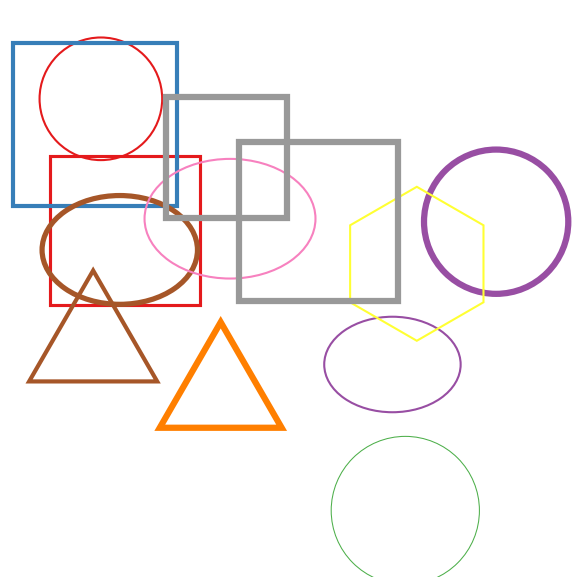[{"shape": "circle", "thickness": 1, "radius": 0.53, "center": [0.175, 0.828]}, {"shape": "square", "thickness": 1.5, "radius": 0.65, "center": [0.217, 0.6]}, {"shape": "square", "thickness": 2, "radius": 0.71, "center": [0.165, 0.784]}, {"shape": "circle", "thickness": 0.5, "radius": 0.64, "center": [0.702, 0.115]}, {"shape": "circle", "thickness": 3, "radius": 0.62, "center": [0.859, 0.615]}, {"shape": "oval", "thickness": 1, "radius": 0.59, "center": [0.68, 0.368]}, {"shape": "triangle", "thickness": 3, "radius": 0.61, "center": [0.382, 0.319]}, {"shape": "hexagon", "thickness": 1, "radius": 0.67, "center": [0.722, 0.542]}, {"shape": "oval", "thickness": 2.5, "radius": 0.67, "center": [0.207, 0.566]}, {"shape": "triangle", "thickness": 2, "radius": 0.64, "center": [0.161, 0.403]}, {"shape": "oval", "thickness": 1, "radius": 0.74, "center": [0.398, 0.62]}, {"shape": "square", "thickness": 3, "radius": 0.69, "center": [0.552, 0.615]}, {"shape": "square", "thickness": 3, "radius": 0.52, "center": [0.393, 0.727]}]